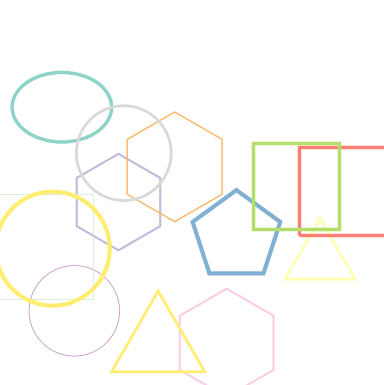[{"shape": "oval", "thickness": 2.5, "radius": 0.65, "center": [0.161, 0.722]}, {"shape": "triangle", "thickness": 2, "radius": 0.53, "center": [0.831, 0.327]}, {"shape": "hexagon", "thickness": 1.5, "radius": 0.63, "center": [0.308, 0.475]}, {"shape": "square", "thickness": 2.5, "radius": 0.57, "center": [0.892, 0.504]}, {"shape": "pentagon", "thickness": 3, "radius": 0.6, "center": [0.614, 0.387]}, {"shape": "hexagon", "thickness": 1, "radius": 0.71, "center": [0.454, 0.567]}, {"shape": "square", "thickness": 2.5, "radius": 0.56, "center": [0.77, 0.517]}, {"shape": "hexagon", "thickness": 1.5, "radius": 0.7, "center": [0.589, 0.11]}, {"shape": "circle", "thickness": 2, "radius": 0.62, "center": [0.321, 0.602]}, {"shape": "circle", "thickness": 0.5, "radius": 0.59, "center": [0.193, 0.193]}, {"shape": "square", "thickness": 0.5, "radius": 0.69, "center": [0.103, 0.36]}, {"shape": "triangle", "thickness": 2, "radius": 0.7, "center": [0.411, 0.104]}, {"shape": "circle", "thickness": 3, "radius": 0.74, "center": [0.137, 0.354]}]